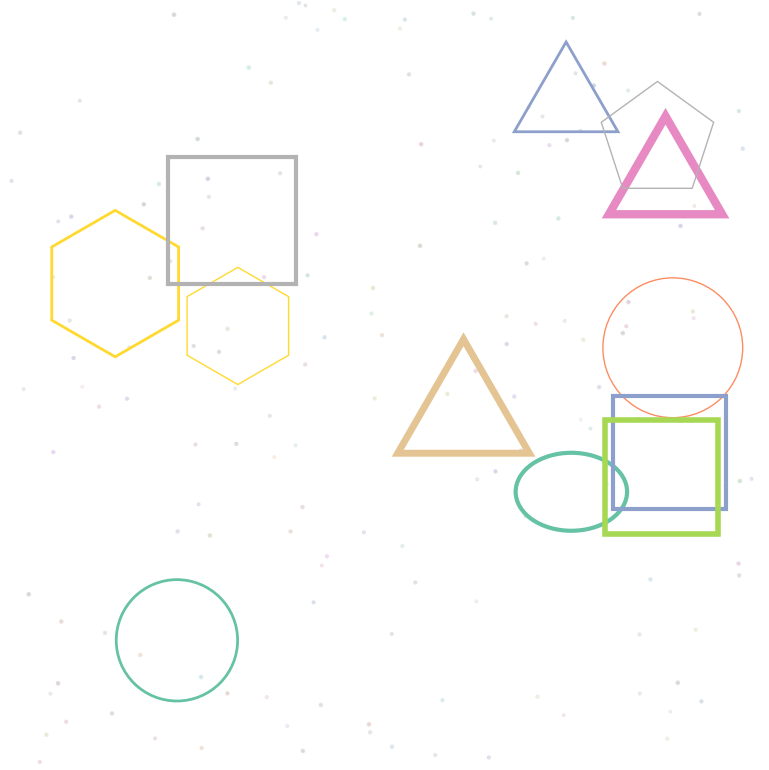[{"shape": "circle", "thickness": 1, "radius": 0.39, "center": [0.23, 0.168]}, {"shape": "oval", "thickness": 1.5, "radius": 0.36, "center": [0.742, 0.361]}, {"shape": "circle", "thickness": 0.5, "radius": 0.45, "center": [0.874, 0.548]}, {"shape": "triangle", "thickness": 1, "radius": 0.39, "center": [0.735, 0.868]}, {"shape": "square", "thickness": 1.5, "radius": 0.37, "center": [0.87, 0.413]}, {"shape": "triangle", "thickness": 3, "radius": 0.42, "center": [0.864, 0.764]}, {"shape": "square", "thickness": 2, "radius": 0.37, "center": [0.859, 0.38]}, {"shape": "hexagon", "thickness": 0.5, "radius": 0.38, "center": [0.309, 0.577]}, {"shape": "hexagon", "thickness": 1, "radius": 0.48, "center": [0.15, 0.632]}, {"shape": "triangle", "thickness": 2.5, "radius": 0.49, "center": [0.602, 0.461]}, {"shape": "pentagon", "thickness": 0.5, "radius": 0.38, "center": [0.854, 0.817]}, {"shape": "square", "thickness": 1.5, "radius": 0.41, "center": [0.301, 0.714]}]